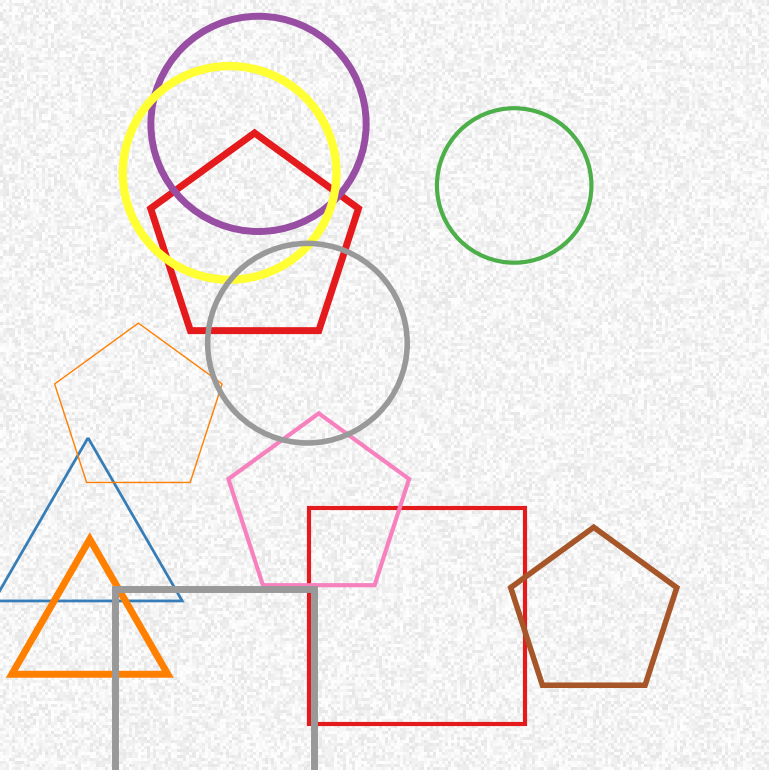[{"shape": "square", "thickness": 1.5, "radius": 0.7, "center": [0.541, 0.2]}, {"shape": "pentagon", "thickness": 2.5, "radius": 0.71, "center": [0.331, 0.685]}, {"shape": "triangle", "thickness": 1, "radius": 0.71, "center": [0.114, 0.29]}, {"shape": "circle", "thickness": 1.5, "radius": 0.5, "center": [0.668, 0.759]}, {"shape": "circle", "thickness": 2.5, "radius": 0.7, "center": [0.336, 0.839]}, {"shape": "pentagon", "thickness": 0.5, "radius": 0.57, "center": [0.18, 0.466]}, {"shape": "triangle", "thickness": 2.5, "radius": 0.58, "center": [0.117, 0.183]}, {"shape": "circle", "thickness": 3, "radius": 0.69, "center": [0.298, 0.775]}, {"shape": "pentagon", "thickness": 2, "radius": 0.57, "center": [0.771, 0.202]}, {"shape": "pentagon", "thickness": 1.5, "radius": 0.62, "center": [0.414, 0.34]}, {"shape": "circle", "thickness": 2, "radius": 0.65, "center": [0.399, 0.554]}, {"shape": "square", "thickness": 2.5, "radius": 0.64, "center": [0.279, 0.106]}]